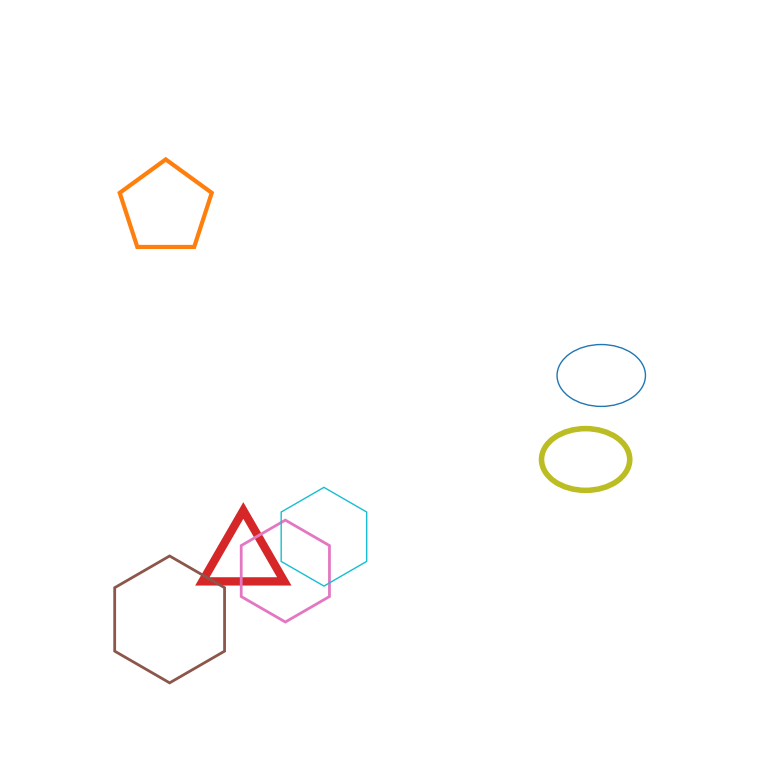[{"shape": "oval", "thickness": 0.5, "radius": 0.29, "center": [0.781, 0.512]}, {"shape": "pentagon", "thickness": 1.5, "radius": 0.31, "center": [0.215, 0.73]}, {"shape": "triangle", "thickness": 3, "radius": 0.31, "center": [0.316, 0.276]}, {"shape": "hexagon", "thickness": 1, "radius": 0.41, "center": [0.22, 0.196]}, {"shape": "hexagon", "thickness": 1, "radius": 0.33, "center": [0.371, 0.258]}, {"shape": "oval", "thickness": 2, "radius": 0.29, "center": [0.761, 0.403]}, {"shape": "hexagon", "thickness": 0.5, "radius": 0.32, "center": [0.421, 0.303]}]